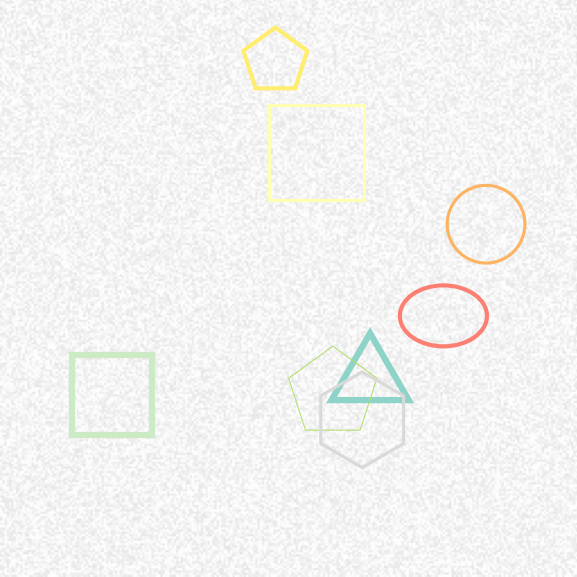[{"shape": "triangle", "thickness": 3, "radius": 0.39, "center": [0.641, 0.345]}, {"shape": "square", "thickness": 1.5, "radius": 0.41, "center": [0.548, 0.734]}, {"shape": "oval", "thickness": 2, "radius": 0.38, "center": [0.768, 0.452]}, {"shape": "circle", "thickness": 1.5, "radius": 0.34, "center": [0.842, 0.611]}, {"shape": "pentagon", "thickness": 0.5, "radius": 0.4, "center": [0.576, 0.319]}, {"shape": "hexagon", "thickness": 1.5, "radius": 0.41, "center": [0.627, 0.272]}, {"shape": "square", "thickness": 3, "radius": 0.35, "center": [0.195, 0.315]}, {"shape": "pentagon", "thickness": 2, "radius": 0.29, "center": [0.477, 0.893]}]